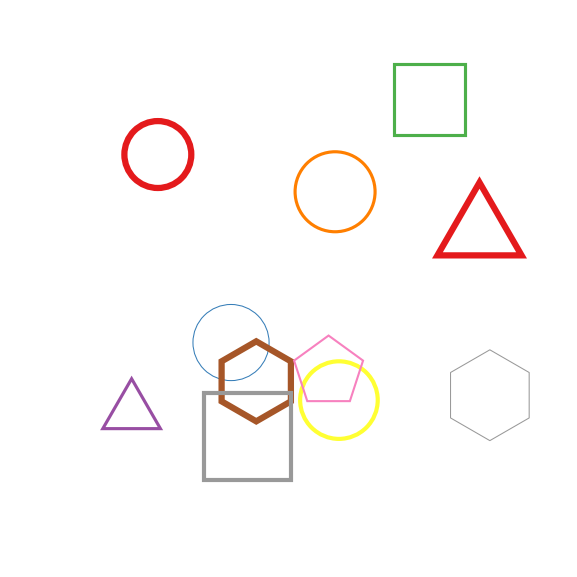[{"shape": "triangle", "thickness": 3, "radius": 0.42, "center": [0.83, 0.599]}, {"shape": "circle", "thickness": 3, "radius": 0.29, "center": [0.273, 0.732]}, {"shape": "circle", "thickness": 0.5, "radius": 0.33, "center": [0.4, 0.406]}, {"shape": "square", "thickness": 1.5, "radius": 0.31, "center": [0.744, 0.828]}, {"shape": "triangle", "thickness": 1.5, "radius": 0.29, "center": [0.228, 0.286]}, {"shape": "circle", "thickness": 1.5, "radius": 0.35, "center": [0.58, 0.667]}, {"shape": "circle", "thickness": 2, "radius": 0.34, "center": [0.587, 0.306]}, {"shape": "hexagon", "thickness": 3, "radius": 0.35, "center": [0.444, 0.339]}, {"shape": "pentagon", "thickness": 1, "radius": 0.31, "center": [0.569, 0.355]}, {"shape": "square", "thickness": 2, "radius": 0.38, "center": [0.429, 0.244]}, {"shape": "hexagon", "thickness": 0.5, "radius": 0.39, "center": [0.848, 0.315]}]